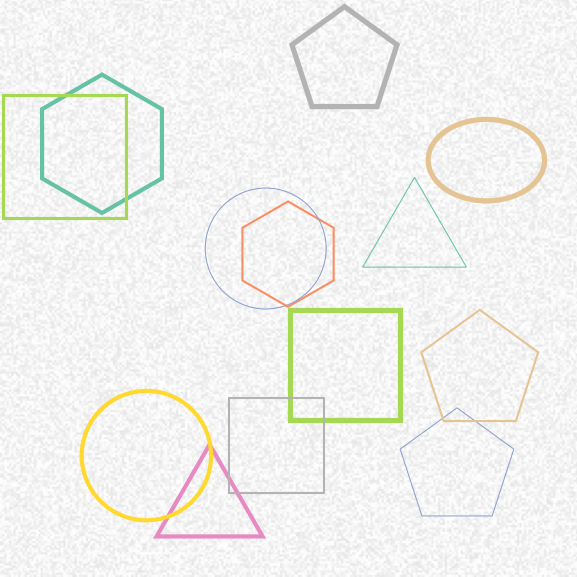[{"shape": "hexagon", "thickness": 2, "radius": 0.6, "center": [0.177, 0.75]}, {"shape": "triangle", "thickness": 0.5, "radius": 0.52, "center": [0.718, 0.588]}, {"shape": "hexagon", "thickness": 1, "radius": 0.46, "center": [0.499, 0.559]}, {"shape": "circle", "thickness": 0.5, "radius": 0.52, "center": [0.46, 0.569]}, {"shape": "pentagon", "thickness": 0.5, "radius": 0.52, "center": [0.791, 0.189]}, {"shape": "triangle", "thickness": 2, "radius": 0.53, "center": [0.363, 0.123]}, {"shape": "square", "thickness": 2.5, "radius": 0.48, "center": [0.598, 0.367]}, {"shape": "square", "thickness": 1.5, "radius": 0.53, "center": [0.112, 0.728]}, {"shape": "circle", "thickness": 2, "radius": 0.56, "center": [0.254, 0.21]}, {"shape": "oval", "thickness": 2.5, "radius": 0.5, "center": [0.842, 0.722]}, {"shape": "pentagon", "thickness": 1, "radius": 0.53, "center": [0.831, 0.356]}, {"shape": "pentagon", "thickness": 2.5, "radius": 0.48, "center": [0.597, 0.892]}, {"shape": "square", "thickness": 1, "radius": 0.41, "center": [0.479, 0.228]}]